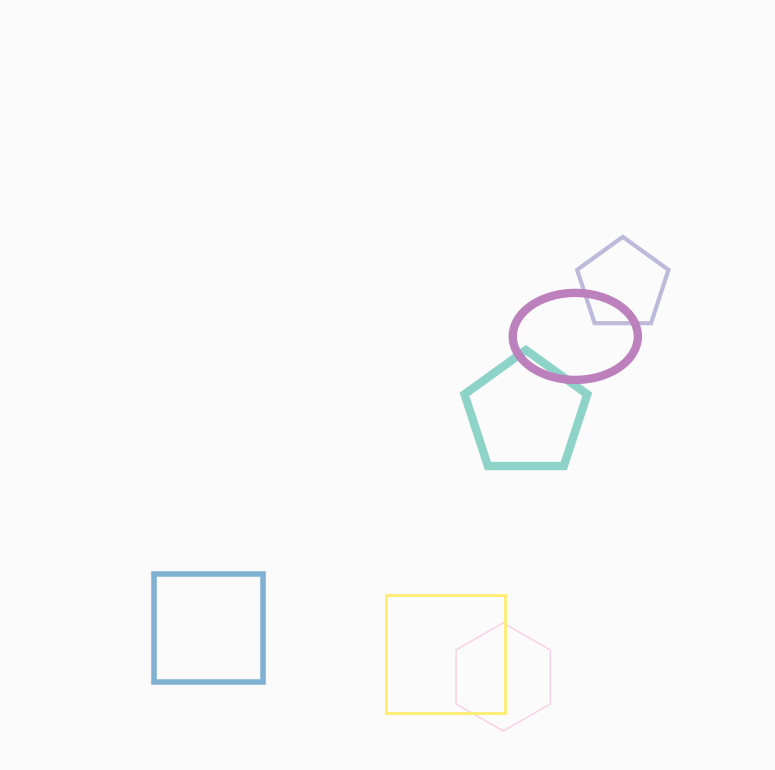[{"shape": "pentagon", "thickness": 3, "radius": 0.42, "center": [0.679, 0.462]}, {"shape": "pentagon", "thickness": 1.5, "radius": 0.31, "center": [0.804, 0.63]}, {"shape": "square", "thickness": 2, "radius": 0.35, "center": [0.27, 0.184]}, {"shape": "hexagon", "thickness": 0.5, "radius": 0.35, "center": [0.649, 0.121]}, {"shape": "oval", "thickness": 3, "radius": 0.4, "center": [0.742, 0.563]}, {"shape": "square", "thickness": 1, "radius": 0.38, "center": [0.575, 0.151]}]